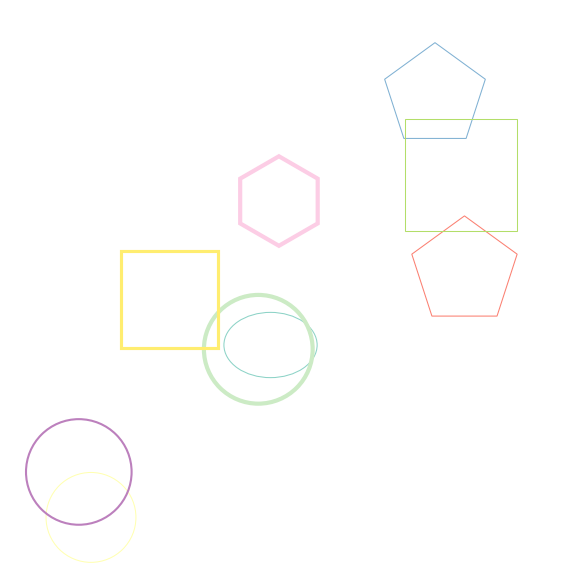[{"shape": "oval", "thickness": 0.5, "radius": 0.4, "center": [0.468, 0.402]}, {"shape": "circle", "thickness": 0.5, "radius": 0.39, "center": [0.158, 0.103]}, {"shape": "pentagon", "thickness": 0.5, "radius": 0.48, "center": [0.804, 0.529]}, {"shape": "pentagon", "thickness": 0.5, "radius": 0.46, "center": [0.753, 0.834]}, {"shape": "square", "thickness": 0.5, "radius": 0.48, "center": [0.799, 0.696]}, {"shape": "hexagon", "thickness": 2, "radius": 0.39, "center": [0.483, 0.651]}, {"shape": "circle", "thickness": 1, "radius": 0.46, "center": [0.136, 0.182]}, {"shape": "circle", "thickness": 2, "radius": 0.47, "center": [0.447, 0.394]}, {"shape": "square", "thickness": 1.5, "radius": 0.42, "center": [0.294, 0.48]}]